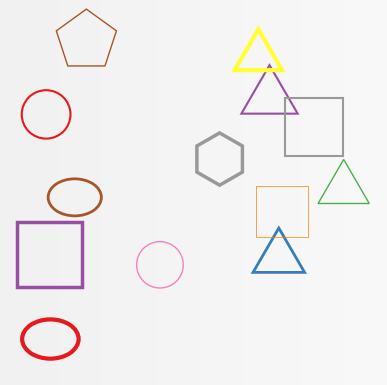[{"shape": "oval", "thickness": 3, "radius": 0.36, "center": [0.13, 0.119]}, {"shape": "circle", "thickness": 1.5, "radius": 0.31, "center": [0.119, 0.703]}, {"shape": "triangle", "thickness": 2, "radius": 0.38, "center": [0.719, 0.331]}, {"shape": "triangle", "thickness": 1, "radius": 0.38, "center": [0.887, 0.51]}, {"shape": "square", "thickness": 2.5, "radius": 0.42, "center": [0.127, 0.339]}, {"shape": "triangle", "thickness": 1.5, "radius": 0.42, "center": [0.696, 0.747]}, {"shape": "square", "thickness": 0.5, "radius": 0.33, "center": [0.727, 0.45]}, {"shape": "triangle", "thickness": 3, "radius": 0.35, "center": [0.667, 0.853]}, {"shape": "pentagon", "thickness": 1, "radius": 0.41, "center": [0.223, 0.895]}, {"shape": "oval", "thickness": 2, "radius": 0.34, "center": [0.193, 0.487]}, {"shape": "circle", "thickness": 1, "radius": 0.3, "center": [0.413, 0.312]}, {"shape": "hexagon", "thickness": 2.5, "radius": 0.34, "center": [0.567, 0.587]}, {"shape": "square", "thickness": 1.5, "radius": 0.38, "center": [0.81, 0.67]}]